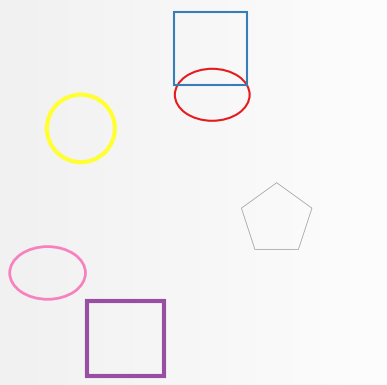[{"shape": "oval", "thickness": 1.5, "radius": 0.48, "center": [0.548, 0.754]}, {"shape": "square", "thickness": 1.5, "radius": 0.47, "center": [0.542, 0.874]}, {"shape": "square", "thickness": 3, "radius": 0.49, "center": [0.324, 0.121]}, {"shape": "circle", "thickness": 3, "radius": 0.44, "center": [0.209, 0.666]}, {"shape": "oval", "thickness": 2, "radius": 0.49, "center": [0.123, 0.291]}, {"shape": "pentagon", "thickness": 0.5, "radius": 0.48, "center": [0.714, 0.43]}]